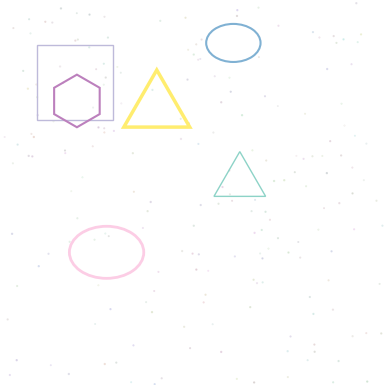[{"shape": "triangle", "thickness": 1, "radius": 0.39, "center": [0.623, 0.529]}, {"shape": "square", "thickness": 1, "radius": 0.49, "center": [0.195, 0.786]}, {"shape": "oval", "thickness": 1.5, "radius": 0.35, "center": [0.606, 0.888]}, {"shape": "oval", "thickness": 2, "radius": 0.48, "center": [0.277, 0.345]}, {"shape": "hexagon", "thickness": 1.5, "radius": 0.34, "center": [0.2, 0.738]}, {"shape": "triangle", "thickness": 2.5, "radius": 0.49, "center": [0.407, 0.719]}]